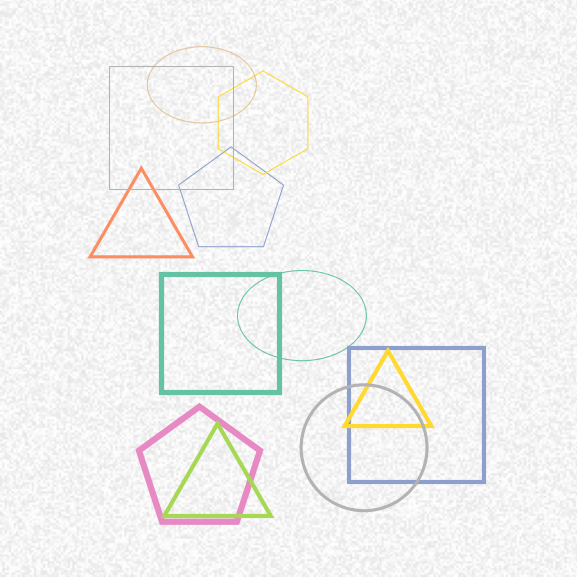[{"shape": "oval", "thickness": 0.5, "radius": 0.56, "center": [0.523, 0.453]}, {"shape": "square", "thickness": 2.5, "radius": 0.51, "center": [0.381, 0.423]}, {"shape": "triangle", "thickness": 1.5, "radius": 0.51, "center": [0.245, 0.606]}, {"shape": "pentagon", "thickness": 0.5, "radius": 0.48, "center": [0.4, 0.649]}, {"shape": "square", "thickness": 2, "radius": 0.58, "center": [0.721, 0.28]}, {"shape": "pentagon", "thickness": 3, "radius": 0.55, "center": [0.345, 0.185]}, {"shape": "triangle", "thickness": 2, "radius": 0.53, "center": [0.377, 0.159]}, {"shape": "triangle", "thickness": 2, "radius": 0.43, "center": [0.672, 0.305]}, {"shape": "hexagon", "thickness": 0.5, "radius": 0.45, "center": [0.455, 0.787]}, {"shape": "oval", "thickness": 0.5, "radius": 0.47, "center": [0.349, 0.852]}, {"shape": "square", "thickness": 0.5, "radius": 0.53, "center": [0.296, 0.779]}, {"shape": "circle", "thickness": 1.5, "radius": 0.54, "center": [0.63, 0.224]}]